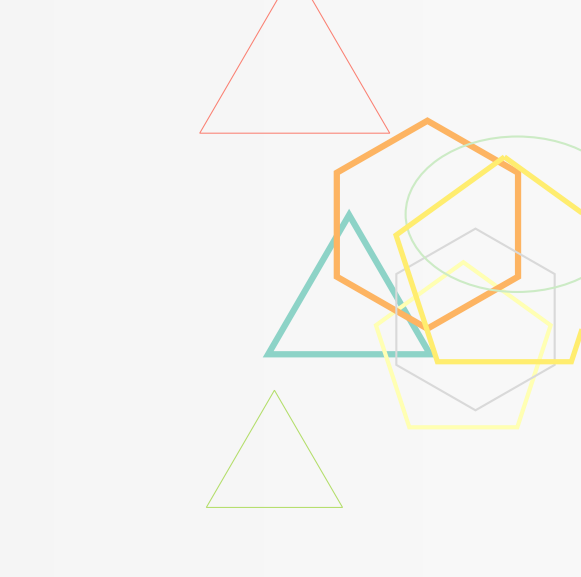[{"shape": "triangle", "thickness": 3, "radius": 0.8, "center": [0.601, 0.466]}, {"shape": "pentagon", "thickness": 2, "radius": 0.79, "center": [0.797, 0.387]}, {"shape": "triangle", "thickness": 0.5, "radius": 0.94, "center": [0.507, 0.863]}, {"shape": "hexagon", "thickness": 3, "radius": 0.9, "center": [0.735, 0.61]}, {"shape": "triangle", "thickness": 0.5, "radius": 0.68, "center": [0.472, 0.188]}, {"shape": "hexagon", "thickness": 1, "radius": 0.79, "center": [0.818, 0.446]}, {"shape": "oval", "thickness": 1, "radius": 0.96, "center": [0.89, 0.628]}, {"shape": "pentagon", "thickness": 2.5, "radius": 0.98, "center": [0.868, 0.531]}]